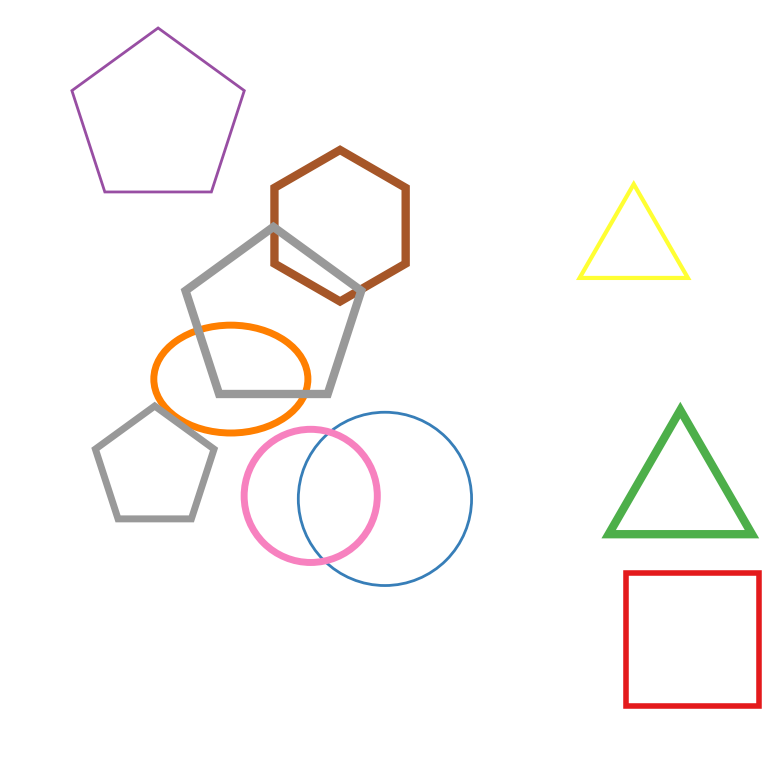[{"shape": "square", "thickness": 2, "radius": 0.43, "center": [0.899, 0.17]}, {"shape": "circle", "thickness": 1, "radius": 0.56, "center": [0.5, 0.352]}, {"shape": "triangle", "thickness": 3, "radius": 0.54, "center": [0.884, 0.36]}, {"shape": "pentagon", "thickness": 1, "radius": 0.59, "center": [0.205, 0.846]}, {"shape": "oval", "thickness": 2.5, "radius": 0.5, "center": [0.3, 0.508]}, {"shape": "triangle", "thickness": 1.5, "radius": 0.41, "center": [0.823, 0.68]}, {"shape": "hexagon", "thickness": 3, "radius": 0.49, "center": [0.442, 0.707]}, {"shape": "circle", "thickness": 2.5, "radius": 0.43, "center": [0.404, 0.356]}, {"shape": "pentagon", "thickness": 3, "radius": 0.6, "center": [0.355, 0.585]}, {"shape": "pentagon", "thickness": 2.5, "radius": 0.41, "center": [0.201, 0.392]}]